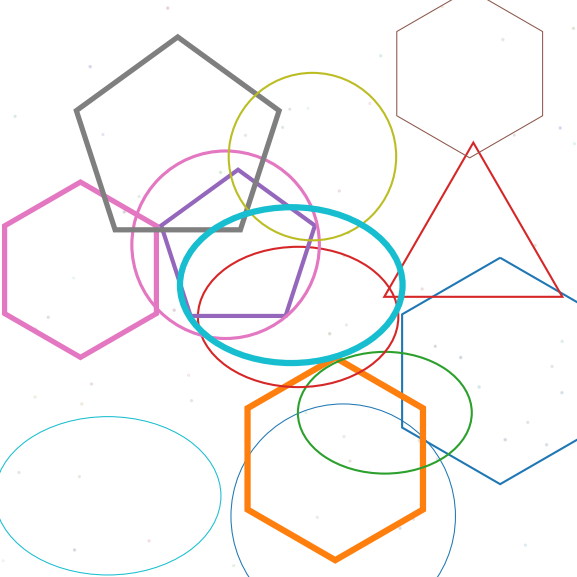[{"shape": "hexagon", "thickness": 1, "radius": 0.98, "center": [0.866, 0.357]}, {"shape": "circle", "thickness": 0.5, "radius": 0.97, "center": [0.594, 0.105]}, {"shape": "hexagon", "thickness": 3, "radius": 0.88, "center": [0.581, 0.205]}, {"shape": "oval", "thickness": 1, "radius": 0.75, "center": [0.666, 0.284]}, {"shape": "oval", "thickness": 1, "radius": 0.87, "center": [0.516, 0.45]}, {"shape": "triangle", "thickness": 1, "radius": 0.89, "center": [0.82, 0.574]}, {"shape": "pentagon", "thickness": 2, "radius": 0.7, "center": [0.412, 0.565]}, {"shape": "hexagon", "thickness": 0.5, "radius": 0.73, "center": [0.813, 0.872]}, {"shape": "hexagon", "thickness": 2.5, "radius": 0.76, "center": [0.139, 0.532]}, {"shape": "circle", "thickness": 1.5, "radius": 0.81, "center": [0.391, 0.575]}, {"shape": "pentagon", "thickness": 2.5, "radius": 0.92, "center": [0.308, 0.751]}, {"shape": "circle", "thickness": 1, "radius": 0.73, "center": [0.541, 0.728]}, {"shape": "oval", "thickness": 3, "radius": 0.96, "center": [0.504, 0.505]}, {"shape": "oval", "thickness": 0.5, "radius": 0.98, "center": [0.187, 0.141]}]